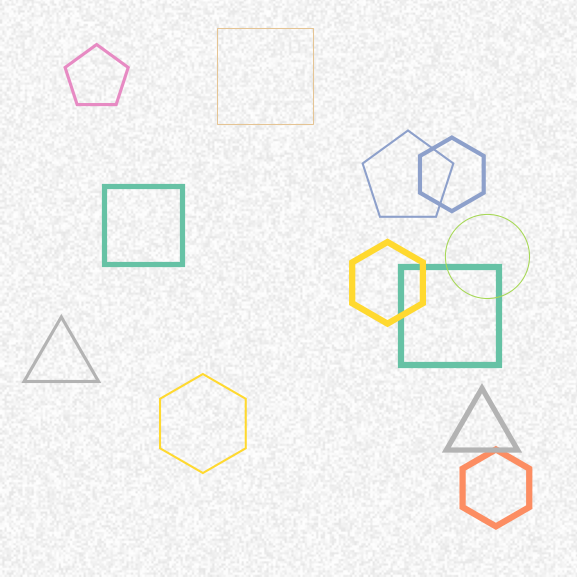[{"shape": "square", "thickness": 3, "radius": 0.42, "center": [0.78, 0.453]}, {"shape": "square", "thickness": 2.5, "radius": 0.34, "center": [0.248, 0.609]}, {"shape": "hexagon", "thickness": 3, "radius": 0.33, "center": [0.859, 0.154]}, {"shape": "hexagon", "thickness": 2, "radius": 0.32, "center": [0.782, 0.697]}, {"shape": "pentagon", "thickness": 1, "radius": 0.41, "center": [0.706, 0.691]}, {"shape": "pentagon", "thickness": 1.5, "radius": 0.29, "center": [0.167, 0.865]}, {"shape": "circle", "thickness": 0.5, "radius": 0.36, "center": [0.844, 0.555]}, {"shape": "hexagon", "thickness": 3, "radius": 0.35, "center": [0.671, 0.509]}, {"shape": "hexagon", "thickness": 1, "radius": 0.43, "center": [0.351, 0.266]}, {"shape": "square", "thickness": 0.5, "radius": 0.42, "center": [0.459, 0.868]}, {"shape": "triangle", "thickness": 2.5, "radius": 0.36, "center": [0.835, 0.256]}, {"shape": "triangle", "thickness": 1.5, "radius": 0.37, "center": [0.106, 0.376]}]